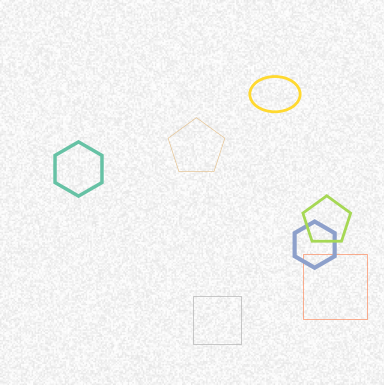[{"shape": "hexagon", "thickness": 2.5, "radius": 0.35, "center": [0.204, 0.561]}, {"shape": "square", "thickness": 0.5, "radius": 0.42, "center": [0.87, 0.256]}, {"shape": "hexagon", "thickness": 3, "radius": 0.3, "center": [0.817, 0.365]}, {"shape": "pentagon", "thickness": 2, "radius": 0.33, "center": [0.849, 0.426]}, {"shape": "oval", "thickness": 2, "radius": 0.33, "center": [0.714, 0.755]}, {"shape": "pentagon", "thickness": 0.5, "radius": 0.39, "center": [0.51, 0.617]}, {"shape": "square", "thickness": 0.5, "radius": 0.31, "center": [0.564, 0.169]}]